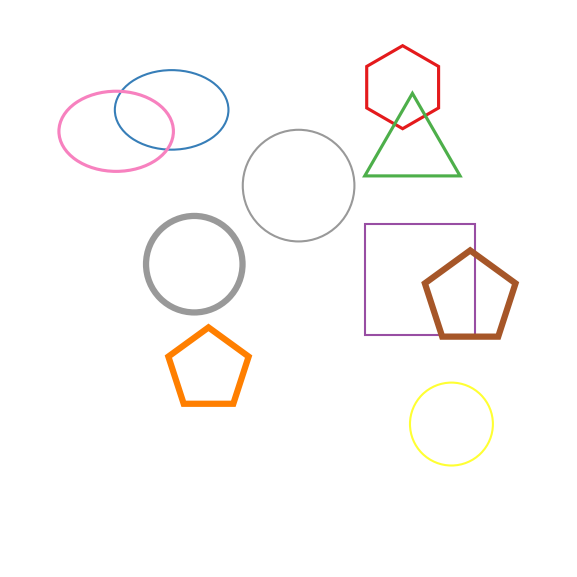[{"shape": "hexagon", "thickness": 1.5, "radius": 0.36, "center": [0.697, 0.848]}, {"shape": "oval", "thickness": 1, "radius": 0.49, "center": [0.297, 0.809]}, {"shape": "triangle", "thickness": 1.5, "radius": 0.48, "center": [0.714, 0.742]}, {"shape": "square", "thickness": 1, "radius": 0.48, "center": [0.727, 0.516]}, {"shape": "pentagon", "thickness": 3, "radius": 0.37, "center": [0.361, 0.359]}, {"shape": "circle", "thickness": 1, "radius": 0.36, "center": [0.782, 0.265]}, {"shape": "pentagon", "thickness": 3, "radius": 0.41, "center": [0.814, 0.483]}, {"shape": "oval", "thickness": 1.5, "radius": 0.5, "center": [0.201, 0.772]}, {"shape": "circle", "thickness": 1, "radius": 0.48, "center": [0.517, 0.678]}, {"shape": "circle", "thickness": 3, "radius": 0.42, "center": [0.336, 0.542]}]